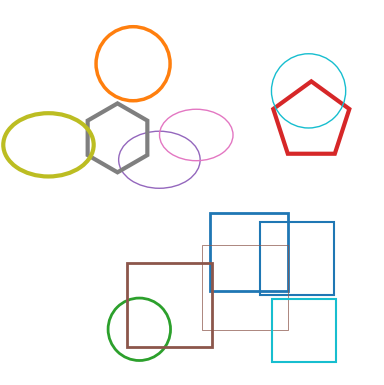[{"shape": "square", "thickness": 2, "radius": 0.51, "center": [0.646, 0.346]}, {"shape": "square", "thickness": 1.5, "radius": 0.48, "center": [0.771, 0.329]}, {"shape": "circle", "thickness": 2.5, "radius": 0.48, "center": [0.346, 0.834]}, {"shape": "circle", "thickness": 2, "radius": 0.41, "center": [0.362, 0.145]}, {"shape": "pentagon", "thickness": 3, "radius": 0.52, "center": [0.809, 0.685]}, {"shape": "oval", "thickness": 1, "radius": 0.53, "center": [0.414, 0.585]}, {"shape": "square", "thickness": 0.5, "radius": 0.56, "center": [0.637, 0.253]}, {"shape": "square", "thickness": 2, "radius": 0.55, "center": [0.44, 0.207]}, {"shape": "oval", "thickness": 1, "radius": 0.48, "center": [0.51, 0.649]}, {"shape": "hexagon", "thickness": 3, "radius": 0.45, "center": [0.305, 0.642]}, {"shape": "oval", "thickness": 3, "radius": 0.59, "center": [0.126, 0.624]}, {"shape": "circle", "thickness": 1, "radius": 0.48, "center": [0.801, 0.764]}, {"shape": "square", "thickness": 1.5, "radius": 0.41, "center": [0.789, 0.142]}]